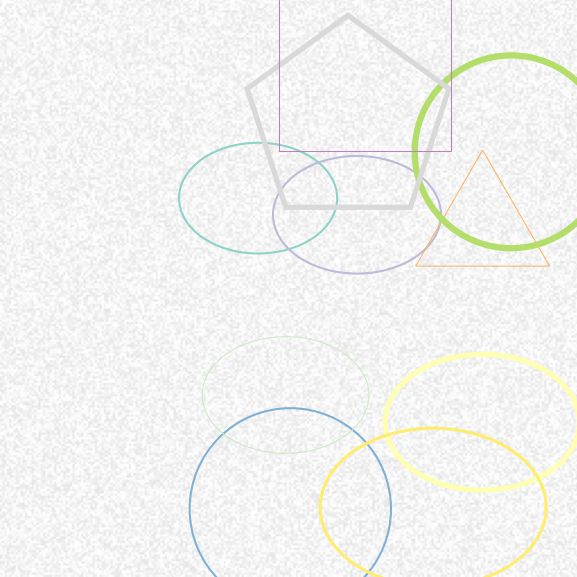[{"shape": "oval", "thickness": 1, "radius": 0.68, "center": [0.447, 0.656]}, {"shape": "oval", "thickness": 2.5, "radius": 0.84, "center": [0.835, 0.268]}, {"shape": "oval", "thickness": 1, "radius": 0.73, "center": [0.618, 0.627]}, {"shape": "circle", "thickness": 1, "radius": 0.87, "center": [0.503, 0.118]}, {"shape": "triangle", "thickness": 0.5, "radius": 0.67, "center": [0.836, 0.605]}, {"shape": "circle", "thickness": 3, "radius": 0.83, "center": [0.885, 0.736]}, {"shape": "pentagon", "thickness": 2.5, "radius": 0.92, "center": [0.603, 0.789]}, {"shape": "square", "thickness": 0.5, "radius": 0.74, "center": [0.632, 0.887]}, {"shape": "oval", "thickness": 0.5, "radius": 0.72, "center": [0.495, 0.315]}, {"shape": "oval", "thickness": 1.5, "radius": 0.98, "center": [0.75, 0.121]}]